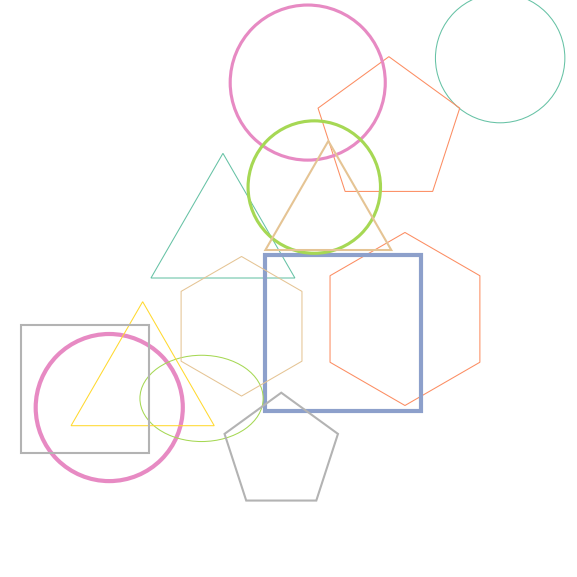[{"shape": "triangle", "thickness": 0.5, "radius": 0.72, "center": [0.386, 0.59]}, {"shape": "circle", "thickness": 0.5, "radius": 0.56, "center": [0.866, 0.899]}, {"shape": "pentagon", "thickness": 0.5, "radius": 0.64, "center": [0.673, 0.772]}, {"shape": "hexagon", "thickness": 0.5, "radius": 0.75, "center": [0.701, 0.447]}, {"shape": "square", "thickness": 2, "radius": 0.67, "center": [0.594, 0.422]}, {"shape": "circle", "thickness": 2, "radius": 0.64, "center": [0.189, 0.293]}, {"shape": "circle", "thickness": 1.5, "radius": 0.67, "center": [0.533, 0.856]}, {"shape": "circle", "thickness": 1.5, "radius": 0.57, "center": [0.544, 0.675]}, {"shape": "oval", "thickness": 0.5, "radius": 0.53, "center": [0.349, 0.309]}, {"shape": "triangle", "thickness": 0.5, "radius": 0.72, "center": [0.247, 0.334]}, {"shape": "triangle", "thickness": 1, "radius": 0.63, "center": [0.569, 0.629]}, {"shape": "hexagon", "thickness": 0.5, "radius": 0.6, "center": [0.418, 0.434]}, {"shape": "pentagon", "thickness": 1, "radius": 0.52, "center": [0.487, 0.216]}, {"shape": "square", "thickness": 1, "radius": 0.56, "center": [0.147, 0.326]}]